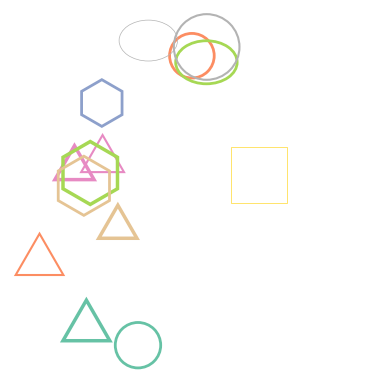[{"shape": "triangle", "thickness": 2.5, "radius": 0.35, "center": [0.224, 0.15]}, {"shape": "circle", "thickness": 2, "radius": 0.3, "center": [0.358, 0.103]}, {"shape": "triangle", "thickness": 1.5, "radius": 0.36, "center": [0.103, 0.321]}, {"shape": "circle", "thickness": 2, "radius": 0.29, "center": [0.498, 0.855]}, {"shape": "hexagon", "thickness": 2, "radius": 0.3, "center": [0.264, 0.732]}, {"shape": "triangle", "thickness": 1.5, "radius": 0.32, "center": [0.266, 0.585]}, {"shape": "triangle", "thickness": 2.5, "radius": 0.29, "center": [0.193, 0.563]}, {"shape": "oval", "thickness": 2, "radius": 0.4, "center": [0.536, 0.838]}, {"shape": "hexagon", "thickness": 2.5, "radius": 0.41, "center": [0.234, 0.551]}, {"shape": "square", "thickness": 0.5, "radius": 0.36, "center": [0.672, 0.545]}, {"shape": "hexagon", "thickness": 2, "radius": 0.38, "center": [0.218, 0.518]}, {"shape": "triangle", "thickness": 2.5, "radius": 0.29, "center": [0.306, 0.41]}, {"shape": "oval", "thickness": 0.5, "radius": 0.38, "center": [0.385, 0.895]}, {"shape": "circle", "thickness": 1.5, "radius": 0.43, "center": [0.537, 0.878]}]